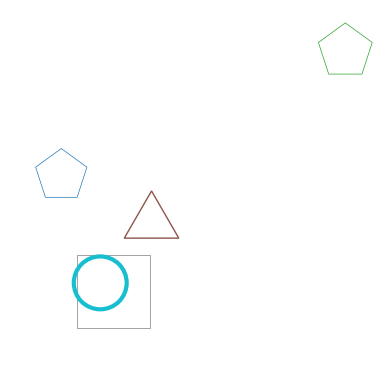[{"shape": "pentagon", "thickness": 0.5, "radius": 0.35, "center": [0.159, 0.544]}, {"shape": "pentagon", "thickness": 0.5, "radius": 0.37, "center": [0.897, 0.867]}, {"shape": "triangle", "thickness": 1, "radius": 0.41, "center": [0.394, 0.422]}, {"shape": "square", "thickness": 0.5, "radius": 0.47, "center": [0.295, 0.243]}, {"shape": "circle", "thickness": 3, "radius": 0.34, "center": [0.26, 0.265]}]